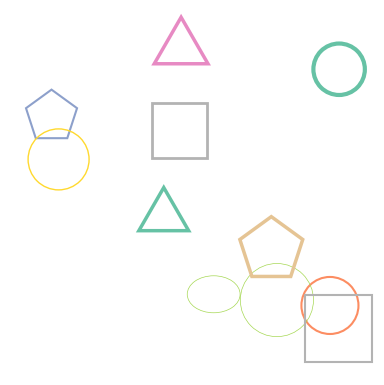[{"shape": "triangle", "thickness": 2.5, "radius": 0.37, "center": [0.425, 0.438]}, {"shape": "circle", "thickness": 3, "radius": 0.33, "center": [0.881, 0.82]}, {"shape": "circle", "thickness": 1.5, "radius": 0.37, "center": [0.857, 0.207]}, {"shape": "pentagon", "thickness": 1.5, "radius": 0.35, "center": [0.134, 0.697]}, {"shape": "triangle", "thickness": 2.5, "radius": 0.4, "center": [0.47, 0.875]}, {"shape": "circle", "thickness": 0.5, "radius": 0.47, "center": [0.719, 0.221]}, {"shape": "oval", "thickness": 0.5, "radius": 0.34, "center": [0.555, 0.236]}, {"shape": "circle", "thickness": 1, "radius": 0.4, "center": [0.152, 0.586]}, {"shape": "pentagon", "thickness": 2.5, "radius": 0.43, "center": [0.705, 0.351]}, {"shape": "square", "thickness": 2, "radius": 0.36, "center": [0.466, 0.661]}, {"shape": "square", "thickness": 1.5, "radius": 0.44, "center": [0.879, 0.147]}]